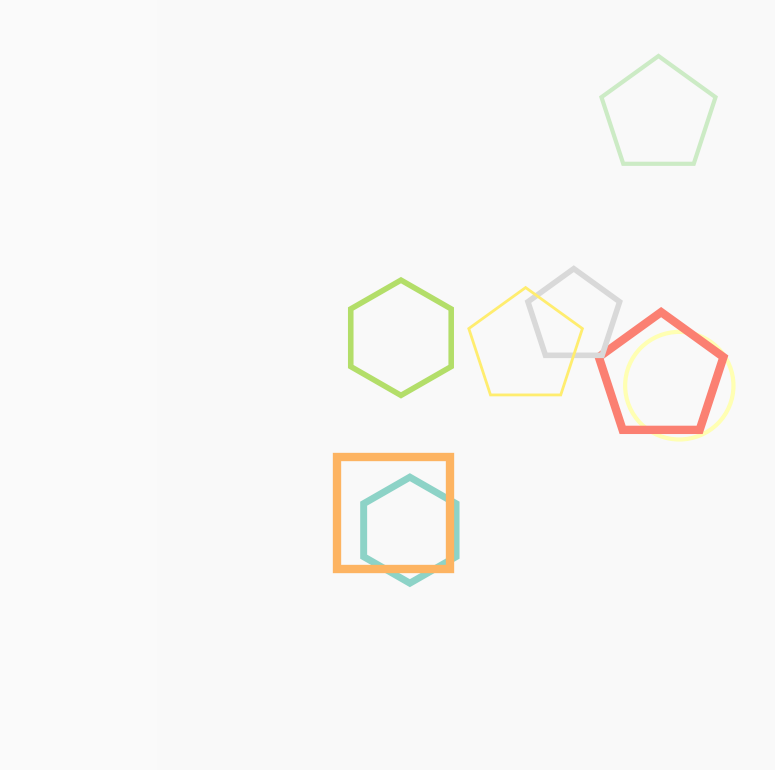[{"shape": "hexagon", "thickness": 2.5, "radius": 0.34, "center": [0.529, 0.311]}, {"shape": "circle", "thickness": 1.5, "radius": 0.35, "center": [0.877, 0.499]}, {"shape": "pentagon", "thickness": 3, "radius": 0.42, "center": [0.853, 0.51]}, {"shape": "square", "thickness": 3, "radius": 0.36, "center": [0.508, 0.334]}, {"shape": "hexagon", "thickness": 2, "radius": 0.37, "center": [0.517, 0.561]}, {"shape": "pentagon", "thickness": 2, "radius": 0.31, "center": [0.74, 0.589]}, {"shape": "pentagon", "thickness": 1.5, "radius": 0.39, "center": [0.85, 0.85]}, {"shape": "pentagon", "thickness": 1, "radius": 0.39, "center": [0.678, 0.549]}]